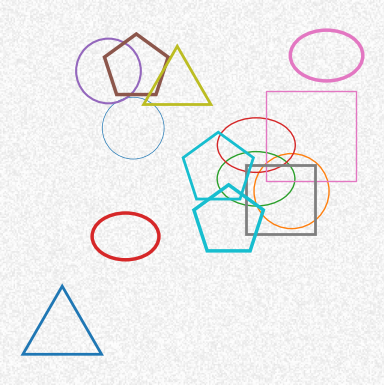[{"shape": "triangle", "thickness": 2, "radius": 0.59, "center": [0.162, 0.139]}, {"shape": "circle", "thickness": 0.5, "radius": 0.4, "center": [0.346, 0.667]}, {"shape": "circle", "thickness": 1, "radius": 0.49, "center": [0.757, 0.504]}, {"shape": "oval", "thickness": 1, "radius": 0.5, "center": [0.665, 0.536]}, {"shape": "oval", "thickness": 2.5, "radius": 0.43, "center": [0.326, 0.386]}, {"shape": "oval", "thickness": 1, "radius": 0.51, "center": [0.666, 0.623]}, {"shape": "circle", "thickness": 1.5, "radius": 0.42, "center": [0.282, 0.816]}, {"shape": "pentagon", "thickness": 2.5, "radius": 0.43, "center": [0.354, 0.825]}, {"shape": "oval", "thickness": 2.5, "radius": 0.47, "center": [0.848, 0.856]}, {"shape": "square", "thickness": 1, "radius": 0.59, "center": [0.807, 0.646]}, {"shape": "square", "thickness": 2, "radius": 0.45, "center": [0.728, 0.481]}, {"shape": "triangle", "thickness": 2, "radius": 0.5, "center": [0.46, 0.779]}, {"shape": "pentagon", "thickness": 2, "radius": 0.48, "center": [0.567, 0.561]}, {"shape": "pentagon", "thickness": 2.5, "radius": 0.47, "center": [0.594, 0.425]}]